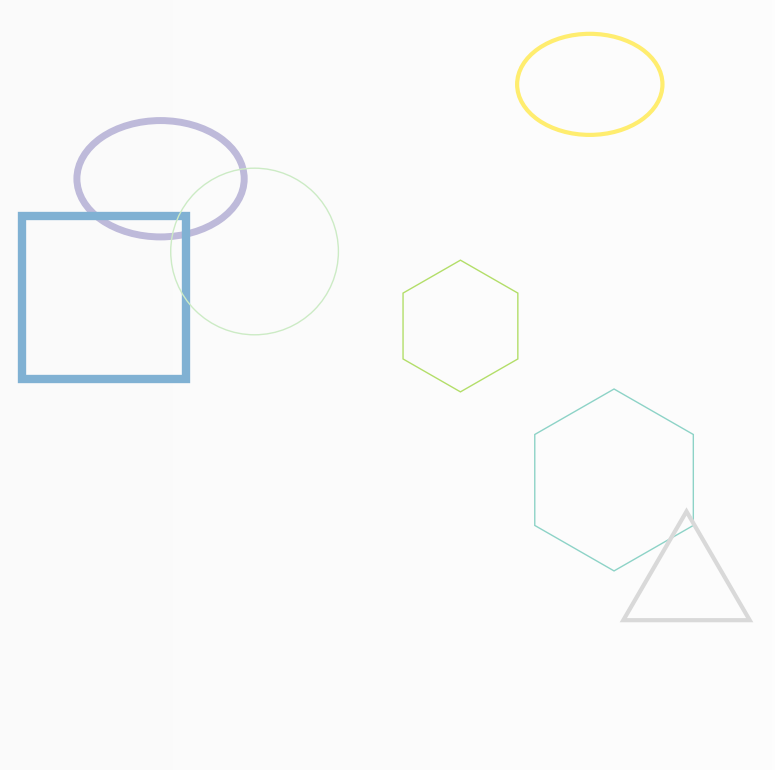[{"shape": "hexagon", "thickness": 0.5, "radius": 0.59, "center": [0.792, 0.377]}, {"shape": "oval", "thickness": 2.5, "radius": 0.54, "center": [0.207, 0.768]}, {"shape": "square", "thickness": 3, "radius": 0.53, "center": [0.135, 0.614]}, {"shape": "hexagon", "thickness": 0.5, "radius": 0.43, "center": [0.594, 0.577]}, {"shape": "triangle", "thickness": 1.5, "radius": 0.47, "center": [0.886, 0.242]}, {"shape": "circle", "thickness": 0.5, "radius": 0.54, "center": [0.328, 0.673]}, {"shape": "oval", "thickness": 1.5, "radius": 0.47, "center": [0.761, 0.89]}]